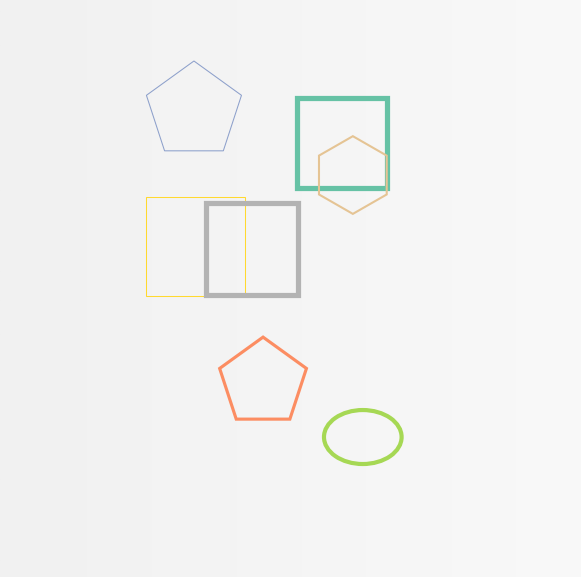[{"shape": "square", "thickness": 2.5, "radius": 0.39, "center": [0.588, 0.751]}, {"shape": "pentagon", "thickness": 1.5, "radius": 0.39, "center": [0.453, 0.337]}, {"shape": "pentagon", "thickness": 0.5, "radius": 0.43, "center": [0.334, 0.808]}, {"shape": "oval", "thickness": 2, "radius": 0.33, "center": [0.624, 0.242]}, {"shape": "square", "thickness": 0.5, "radius": 0.43, "center": [0.336, 0.572]}, {"shape": "hexagon", "thickness": 1, "radius": 0.34, "center": [0.607, 0.696]}, {"shape": "square", "thickness": 2.5, "radius": 0.4, "center": [0.433, 0.568]}]